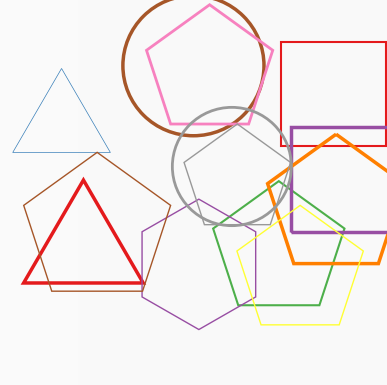[{"shape": "triangle", "thickness": 2.5, "radius": 0.89, "center": [0.215, 0.354]}, {"shape": "square", "thickness": 1.5, "radius": 0.67, "center": [0.861, 0.755]}, {"shape": "triangle", "thickness": 0.5, "radius": 0.73, "center": [0.159, 0.677]}, {"shape": "pentagon", "thickness": 1.5, "radius": 0.89, "center": [0.72, 0.351]}, {"shape": "hexagon", "thickness": 1, "radius": 0.85, "center": [0.513, 0.313]}, {"shape": "square", "thickness": 2.5, "radius": 0.68, "center": [0.888, 0.534]}, {"shape": "pentagon", "thickness": 2.5, "radius": 0.93, "center": [0.867, 0.466]}, {"shape": "pentagon", "thickness": 1, "radius": 0.86, "center": [0.775, 0.295]}, {"shape": "circle", "thickness": 2.5, "radius": 0.91, "center": [0.499, 0.829]}, {"shape": "pentagon", "thickness": 1, "radius": 1.0, "center": [0.251, 0.405]}, {"shape": "pentagon", "thickness": 2, "radius": 0.86, "center": [0.541, 0.816]}, {"shape": "circle", "thickness": 2, "radius": 0.77, "center": [0.598, 0.568]}, {"shape": "pentagon", "thickness": 1, "radius": 0.72, "center": [0.612, 0.533]}]